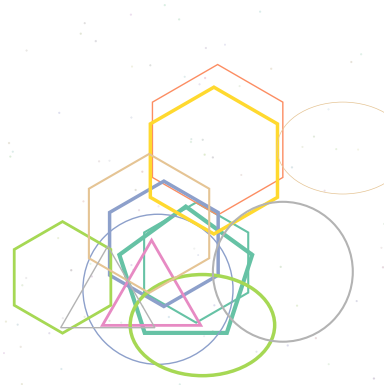[{"shape": "hexagon", "thickness": 1.5, "radius": 0.78, "center": [0.51, 0.318]}, {"shape": "pentagon", "thickness": 3, "radius": 0.91, "center": [0.483, 0.282]}, {"shape": "hexagon", "thickness": 1, "radius": 0.98, "center": [0.565, 0.637]}, {"shape": "circle", "thickness": 1, "radius": 0.97, "center": [0.41, 0.249]}, {"shape": "hexagon", "thickness": 2.5, "radius": 0.81, "center": [0.426, 0.367]}, {"shape": "triangle", "thickness": 2, "radius": 0.74, "center": [0.394, 0.229]}, {"shape": "hexagon", "thickness": 2, "radius": 0.72, "center": [0.162, 0.28]}, {"shape": "oval", "thickness": 2.5, "radius": 0.94, "center": [0.526, 0.156]}, {"shape": "hexagon", "thickness": 2.5, "radius": 0.95, "center": [0.556, 0.583]}, {"shape": "oval", "thickness": 0.5, "radius": 0.85, "center": [0.89, 0.615]}, {"shape": "hexagon", "thickness": 1.5, "radius": 0.9, "center": [0.387, 0.42]}, {"shape": "triangle", "thickness": 1, "radius": 0.71, "center": [0.28, 0.22]}, {"shape": "circle", "thickness": 1.5, "radius": 0.91, "center": [0.735, 0.294]}]